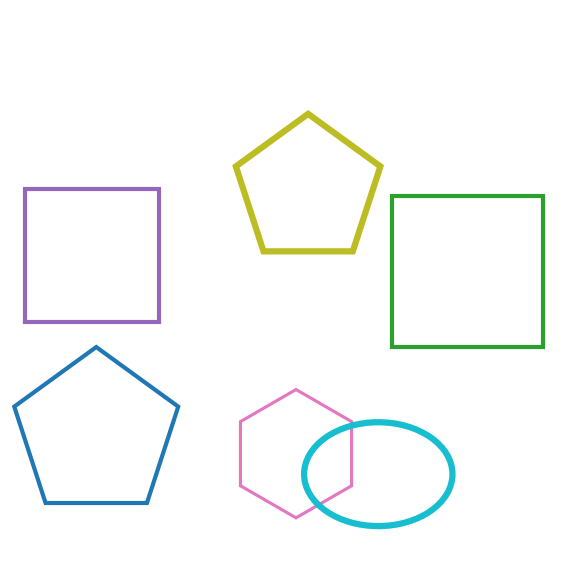[{"shape": "pentagon", "thickness": 2, "radius": 0.75, "center": [0.167, 0.249]}, {"shape": "square", "thickness": 2, "radius": 0.65, "center": [0.81, 0.529]}, {"shape": "square", "thickness": 2, "radius": 0.58, "center": [0.159, 0.556]}, {"shape": "hexagon", "thickness": 1.5, "radius": 0.56, "center": [0.513, 0.214]}, {"shape": "pentagon", "thickness": 3, "radius": 0.66, "center": [0.534, 0.67]}, {"shape": "oval", "thickness": 3, "radius": 0.64, "center": [0.655, 0.178]}]